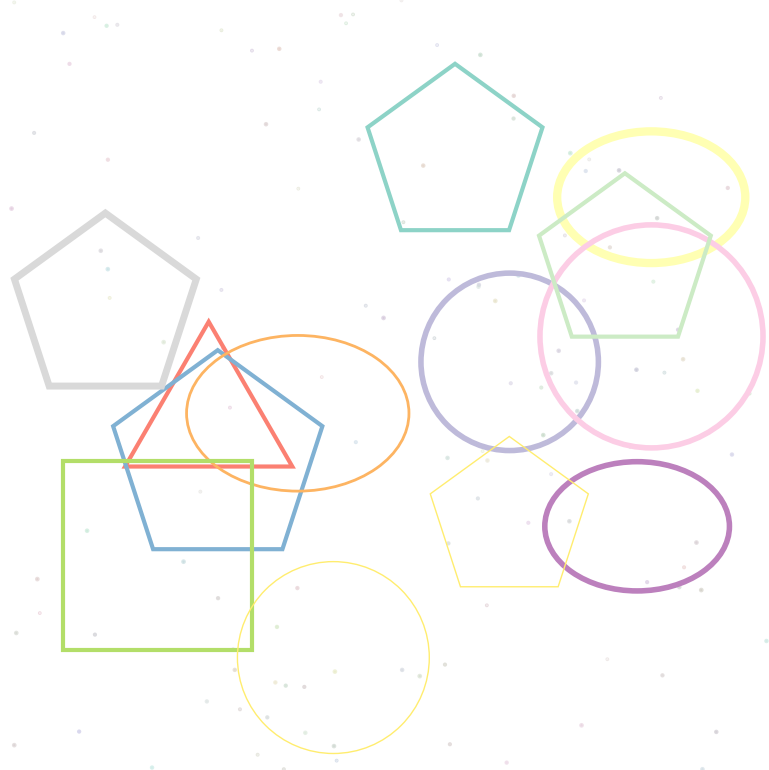[{"shape": "pentagon", "thickness": 1.5, "radius": 0.6, "center": [0.591, 0.798]}, {"shape": "oval", "thickness": 3, "radius": 0.61, "center": [0.846, 0.744]}, {"shape": "circle", "thickness": 2, "radius": 0.58, "center": [0.662, 0.53]}, {"shape": "triangle", "thickness": 1.5, "radius": 0.63, "center": [0.271, 0.457]}, {"shape": "pentagon", "thickness": 1.5, "radius": 0.71, "center": [0.283, 0.402]}, {"shape": "oval", "thickness": 1, "radius": 0.72, "center": [0.387, 0.463]}, {"shape": "square", "thickness": 1.5, "radius": 0.61, "center": [0.204, 0.278]}, {"shape": "circle", "thickness": 2, "radius": 0.72, "center": [0.846, 0.563]}, {"shape": "pentagon", "thickness": 2.5, "radius": 0.62, "center": [0.137, 0.599]}, {"shape": "oval", "thickness": 2, "radius": 0.6, "center": [0.827, 0.316]}, {"shape": "pentagon", "thickness": 1.5, "radius": 0.59, "center": [0.812, 0.658]}, {"shape": "pentagon", "thickness": 0.5, "radius": 0.54, "center": [0.661, 0.325]}, {"shape": "circle", "thickness": 0.5, "radius": 0.62, "center": [0.433, 0.146]}]